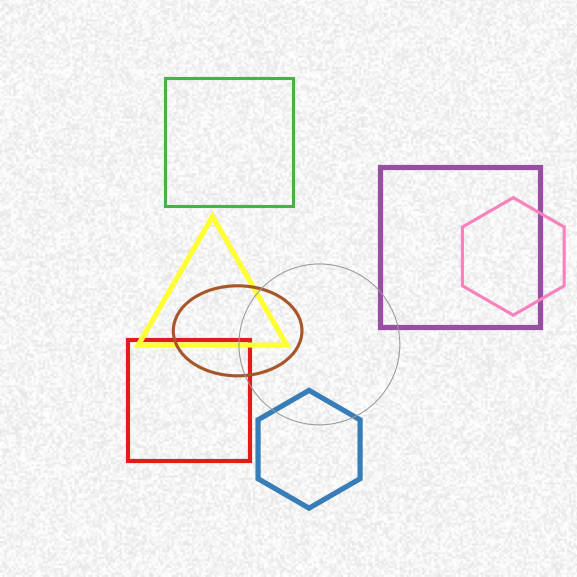[{"shape": "square", "thickness": 2, "radius": 0.53, "center": [0.327, 0.306]}, {"shape": "hexagon", "thickness": 2.5, "radius": 0.51, "center": [0.535, 0.221]}, {"shape": "square", "thickness": 1.5, "radius": 0.55, "center": [0.396, 0.753]}, {"shape": "square", "thickness": 2.5, "radius": 0.69, "center": [0.797, 0.571]}, {"shape": "triangle", "thickness": 2.5, "radius": 0.74, "center": [0.368, 0.476]}, {"shape": "oval", "thickness": 1.5, "radius": 0.56, "center": [0.411, 0.426]}, {"shape": "hexagon", "thickness": 1.5, "radius": 0.51, "center": [0.889, 0.555]}, {"shape": "circle", "thickness": 0.5, "radius": 0.7, "center": [0.553, 0.403]}]